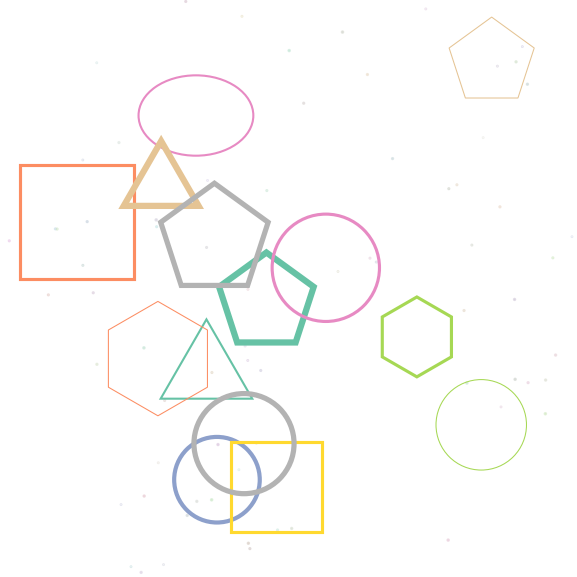[{"shape": "triangle", "thickness": 1, "radius": 0.46, "center": [0.357, 0.355]}, {"shape": "pentagon", "thickness": 3, "radius": 0.43, "center": [0.461, 0.476]}, {"shape": "hexagon", "thickness": 0.5, "radius": 0.5, "center": [0.273, 0.378]}, {"shape": "square", "thickness": 1.5, "radius": 0.5, "center": [0.133, 0.615]}, {"shape": "circle", "thickness": 2, "radius": 0.37, "center": [0.376, 0.168]}, {"shape": "circle", "thickness": 1.5, "radius": 0.46, "center": [0.564, 0.535]}, {"shape": "oval", "thickness": 1, "radius": 0.5, "center": [0.339, 0.799]}, {"shape": "circle", "thickness": 0.5, "radius": 0.39, "center": [0.833, 0.264]}, {"shape": "hexagon", "thickness": 1.5, "radius": 0.35, "center": [0.722, 0.416]}, {"shape": "square", "thickness": 1.5, "radius": 0.39, "center": [0.479, 0.156]}, {"shape": "pentagon", "thickness": 0.5, "radius": 0.39, "center": [0.851, 0.892]}, {"shape": "triangle", "thickness": 3, "radius": 0.37, "center": [0.279, 0.68]}, {"shape": "pentagon", "thickness": 2.5, "radius": 0.49, "center": [0.371, 0.584]}, {"shape": "circle", "thickness": 2.5, "radius": 0.43, "center": [0.423, 0.231]}]